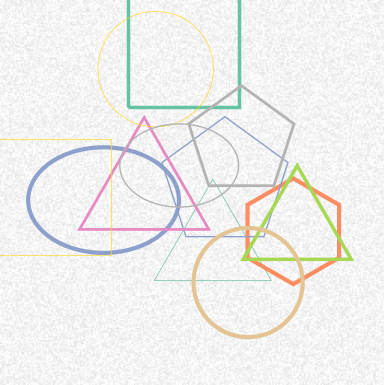[{"shape": "triangle", "thickness": 0.5, "radius": 0.88, "center": [0.553, 0.359]}, {"shape": "square", "thickness": 2.5, "radius": 0.72, "center": [0.477, 0.866]}, {"shape": "hexagon", "thickness": 3, "radius": 0.69, "center": [0.762, 0.399]}, {"shape": "pentagon", "thickness": 1, "radius": 0.86, "center": [0.584, 0.525]}, {"shape": "oval", "thickness": 3, "radius": 0.98, "center": [0.269, 0.48]}, {"shape": "triangle", "thickness": 2, "radius": 0.97, "center": [0.375, 0.501]}, {"shape": "triangle", "thickness": 2.5, "radius": 0.81, "center": [0.772, 0.408]}, {"shape": "square", "thickness": 0.5, "radius": 0.75, "center": [0.139, 0.488]}, {"shape": "circle", "thickness": 0.5, "radius": 0.75, "center": [0.404, 0.821]}, {"shape": "circle", "thickness": 3, "radius": 0.71, "center": [0.644, 0.266]}, {"shape": "oval", "thickness": 1, "radius": 0.77, "center": [0.465, 0.57]}, {"shape": "pentagon", "thickness": 2, "radius": 0.72, "center": [0.627, 0.634]}]